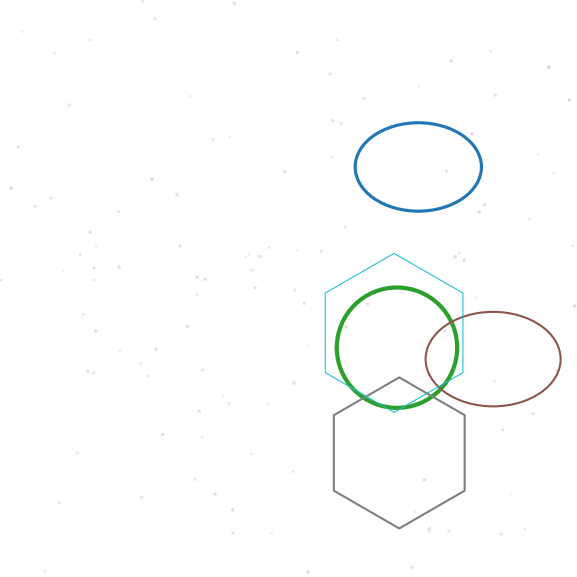[{"shape": "oval", "thickness": 1.5, "radius": 0.55, "center": [0.724, 0.71]}, {"shape": "circle", "thickness": 2, "radius": 0.52, "center": [0.687, 0.397]}, {"shape": "oval", "thickness": 1, "radius": 0.58, "center": [0.854, 0.377]}, {"shape": "hexagon", "thickness": 1, "radius": 0.65, "center": [0.691, 0.215]}, {"shape": "hexagon", "thickness": 0.5, "radius": 0.69, "center": [0.682, 0.423]}]